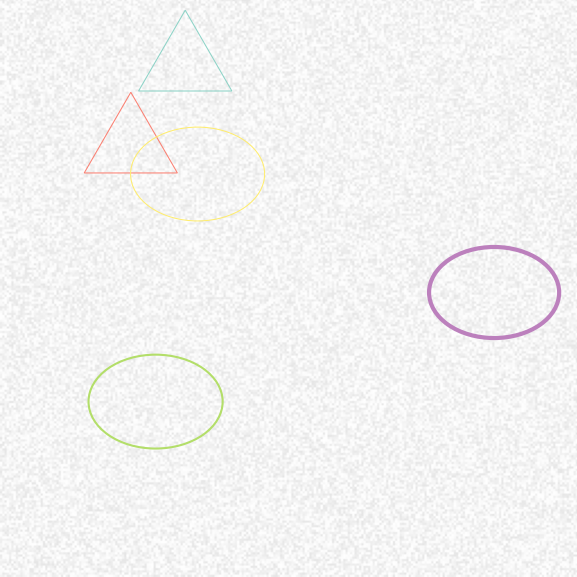[{"shape": "triangle", "thickness": 0.5, "radius": 0.47, "center": [0.321, 0.888]}, {"shape": "triangle", "thickness": 0.5, "radius": 0.47, "center": [0.227, 0.746]}, {"shape": "oval", "thickness": 1, "radius": 0.58, "center": [0.269, 0.304]}, {"shape": "oval", "thickness": 2, "radius": 0.56, "center": [0.856, 0.493]}, {"shape": "oval", "thickness": 0.5, "radius": 0.58, "center": [0.342, 0.698]}]